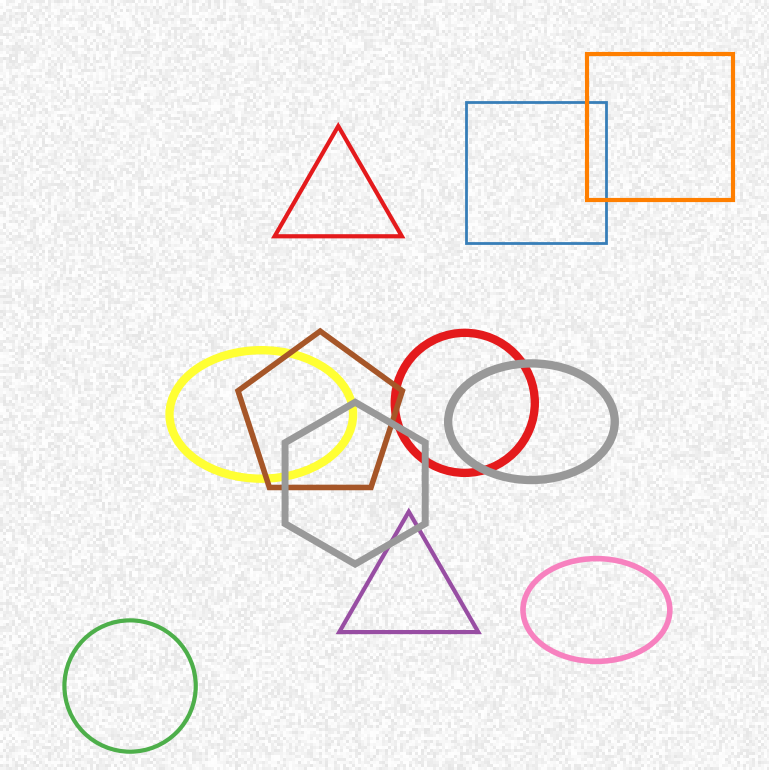[{"shape": "triangle", "thickness": 1.5, "radius": 0.48, "center": [0.439, 0.741]}, {"shape": "circle", "thickness": 3, "radius": 0.45, "center": [0.604, 0.477]}, {"shape": "square", "thickness": 1, "radius": 0.46, "center": [0.696, 0.776]}, {"shape": "circle", "thickness": 1.5, "radius": 0.43, "center": [0.169, 0.109]}, {"shape": "triangle", "thickness": 1.5, "radius": 0.52, "center": [0.531, 0.231]}, {"shape": "square", "thickness": 1.5, "radius": 0.47, "center": [0.857, 0.835]}, {"shape": "oval", "thickness": 3, "radius": 0.6, "center": [0.339, 0.462]}, {"shape": "pentagon", "thickness": 2, "radius": 0.56, "center": [0.416, 0.458]}, {"shape": "oval", "thickness": 2, "radius": 0.48, "center": [0.775, 0.208]}, {"shape": "hexagon", "thickness": 2.5, "radius": 0.53, "center": [0.461, 0.372]}, {"shape": "oval", "thickness": 3, "radius": 0.54, "center": [0.69, 0.452]}]